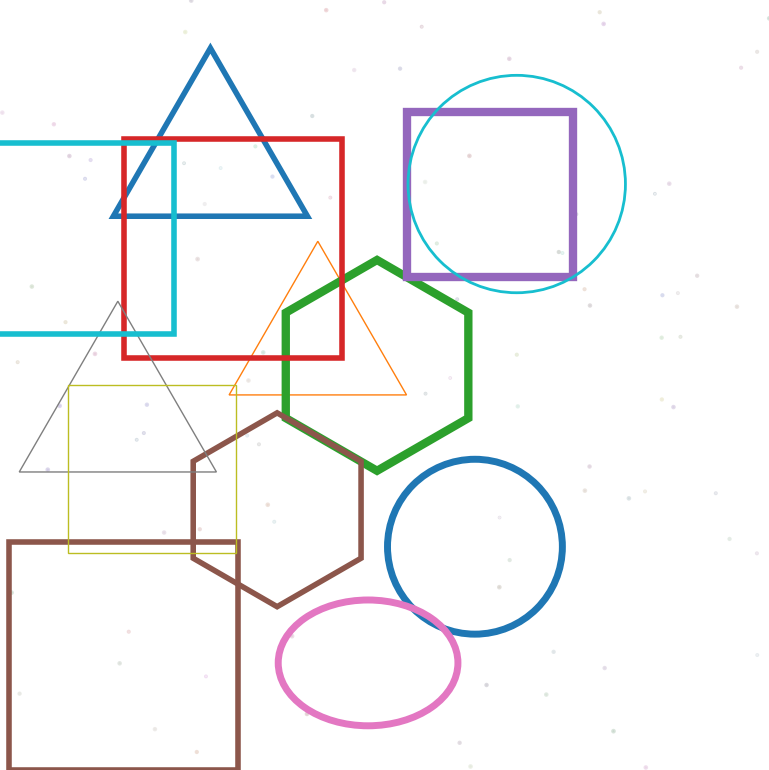[{"shape": "circle", "thickness": 2.5, "radius": 0.57, "center": [0.617, 0.29]}, {"shape": "triangle", "thickness": 2, "radius": 0.73, "center": [0.273, 0.792]}, {"shape": "triangle", "thickness": 0.5, "radius": 0.67, "center": [0.413, 0.554]}, {"shape": "hexagon", "thickness": 3, "radius": 0.68, "center": [0.49, 0.525]}, {"shape": "square", "thickness": 2, "radius": 0.71, "center": [0.303, 0.677]}, {"shape": "square", "thickness": 3, "radius": 0.54, "center": [0.636, 0.748]}, {"shape": "square", "thickness": 2, "radius": 0.74, "center": [0.16, 0.148]}, {"shape": "hexagon", "thickness": 2, "radius": 0.63, "center": [0.36, 0.338]}, {"shape": "oval", "thickness": 2.5, "radius": 0.58, "center": [0.478, 0.139]}, {"shape": "triangle", "thickness": 0.5, "radius": 0.74, "center": [0.153, 0.461]}, {"shape": "square", "thickness": 0.5, "radius": 0.55, "center": [0.198, 0.391]}, {"shape": "square", "thickness": 2, "radius": 0.62, "center": [0.102, 0.69]}, {"shape": "circle", "thickness": 1, "radius": 0.71, "center": [0.671, 0.761]}]